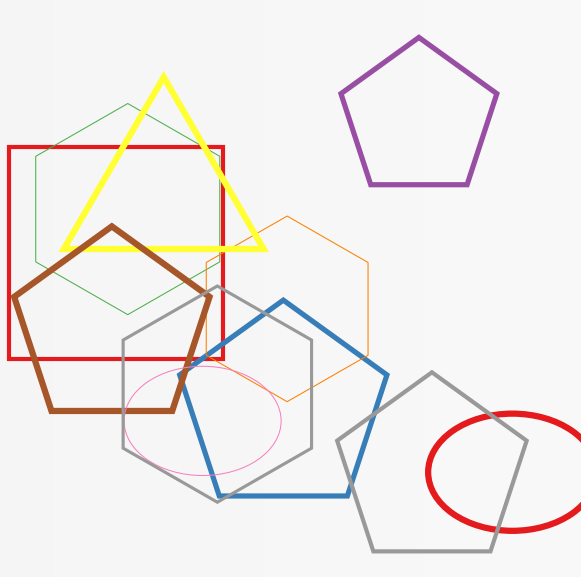[{"shape": "square", "thickness": 2, "radius": 0.92, "center": [0.2, 0.561]}, {"shape": "oval", "thickness": 3, "radius": 0.72, "center": [0.882, 0.181]}, {"shape": "pentagon", "thickness": 2.5, "radius": 0.94, "center": [0.487, 0.292]}, {"shape": "hexagon", "thickness": 0.5, "radius": 0.91, "center": [0.22, 0.637]}, {"shape": "pentagon", "thickness": 2.5, "radius": 0.7, "center": [0.721, 0.793]}, {"shape": "hexagon", "thickness": 0.5, "radius": 0.8, "center": [0.494, 0.464]}, {"shape": "triangle", "thickness": 3, "radius": 0.99, "center": [0.282, 0.667]}, {"shape": "pentagon", "thickness": 3, "radius": 0.88, "center": [0.192, 0.43]}, {"shape": "oval", "thickness": 0.5, "radius": 0.68, "center": [0.349, 0.27]}, {"shape": "hexagon", "thickness": 1.5, "radius": 0.94, "center": [0.374, 0.317]}, {"shape": "pentagon", "thickness": 2, "radius": 0.86, "center": [0.743, 0.183]}]